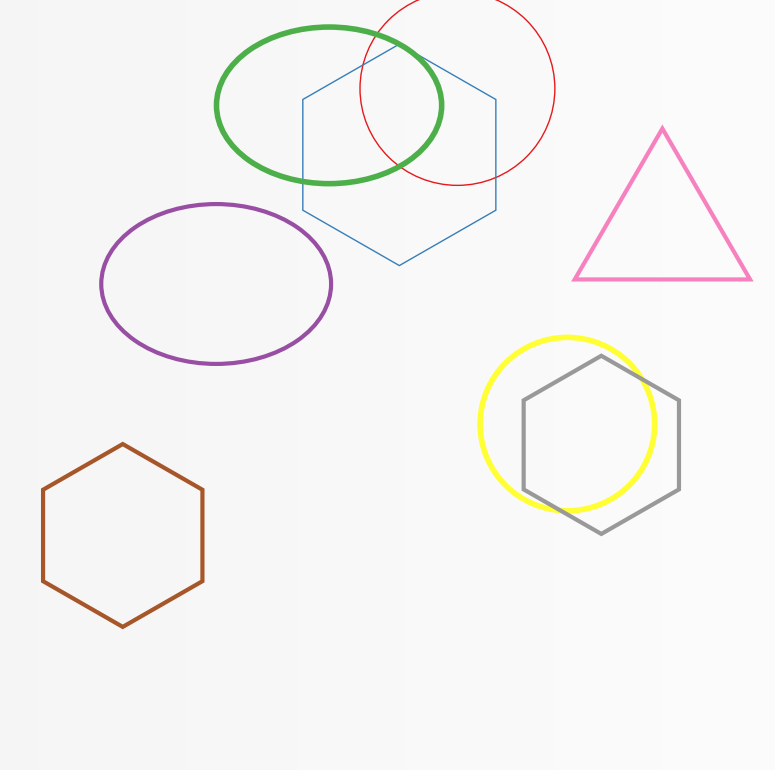[{"shape": "circle", "thickness": 0.5, "radius": 0.63, "center": [0.59, 0.885]}, {"shape": "hexagon", "thickness": 0.5, "radius": 0.72, "center": [0.515, 0.799]}, {"shape": "oval", "thickness": 2, "radius": 0.73, "center": [0.425, 0.863]}, {"shape": "oval", "thickness": 1.5, "radius": 0.74, "center": [0.279, 0.631]}, {"shape": "circle", "thickness": 2, "radius": 0.56, "center": [0.732, 0.449]}, {"shape": "hexagon", "thickness": 1.5, "radius": 0.59, "center": [0.158, 0.305]}, {"shape": "triangle", "thickness": 1.5, "radius": 0.65, "center": [0.855, 0.702]}, {"shape": "hexagon", "thickness": 1.5, "radius": 0.58, "center": [0.776, 0.422]}]